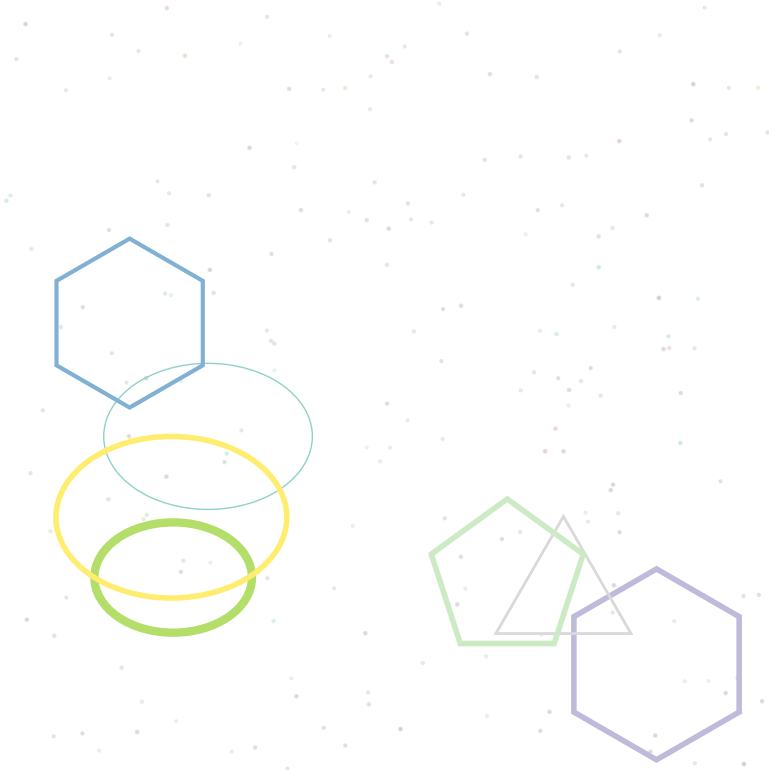[{"shape": "oval", "thickness": 0.5, "radius": 0.68, "center": [0.27, 0.433]}, {"shape": "hexagon", "thickness": 2, "radius": 0.62, "center": [0.853, 0.137]}, {"shape": "hexagon", "thickness": 1.5, "radius": 0.55, "center": [0.168, 0.58]}, {"shape": "oval", "thickness": 3, "radius": 0.51, "center": [0.225, 0.25]}, {"shape": "triangle", "thickness": 1, "radius": 0.51, "center": [0.732, 0.228]}, {"shape": "pentagon", "thickness": 2, "radius": 0.52, "center": [0.659, 0.248]}, {"shape": "oval", "thickness": 2, "radius": 0.75, "center": [0.223, 0.328]}]